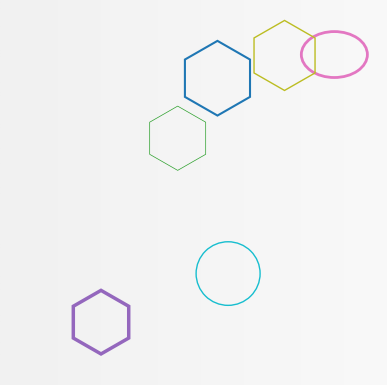[{"shape": "hexagon", "thickness": 1.5, "radius": 0.48, "center": [0.561, 0.797]}, {"shape": "hexagon", "thickness": 0.5, "radius": 0.42, "center": [0.459, 0.641]}, {"shape": "hexagon", "thickness": 2.5, "radius": 0.41, "center": [0.261, 0.163]}, {"shape": "oval", "thickness": 2, "radius": 0.43, "center": [0.863, 0.858]}, {"shape": "hexagon", "thickness": 1, "radius": 0.45, "center": [0.734, 0.856]}, {"shape": "circle", "thickness": 1, "radius": 0.41, "center": [0.589, 0.289]}]